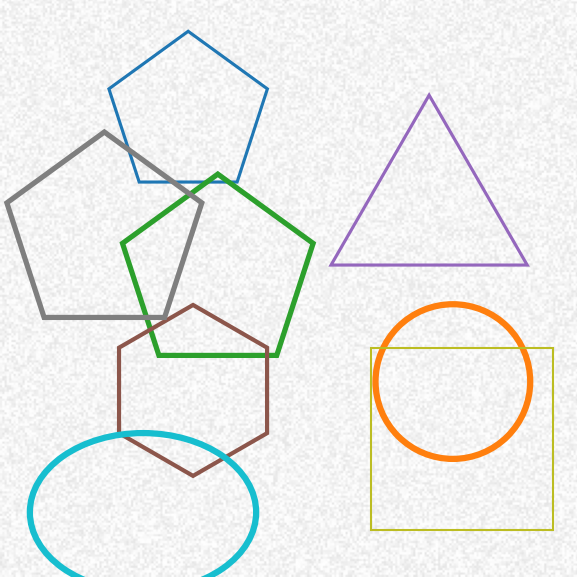[{"shape": "pentagon", "thickness": 1.5, "radius": 0.72, "center": [0.326, 0.801]}, {"shape": "circle", "thickness": 3, "radius": 0.67, "center": [0.784, 0.338]}, {"shape": "pentagon", "thickness": 2.5, "radius": 0.87, "center": [0.377, 0.524]}, {"shape": "triangle", "thickness": 1.5, "radius": 0.98, "center": [0.743, 0.638]}, {"shape": "hexagon", "thickness": 2, "radius": 0.74, "center": [0.334, 0.323]}, {"shape": "pentagon", "thickness": 2.5, "radius": 0.89, "center": [0.181, 0.593]}, {"shape": "square", "thickness": 1, "radius": 0.79, "center": [0.8, 0.239]}, {"shape": "oval", "thickness": 3, "radius": 0.98, "center": [0.248, 0.112]}]